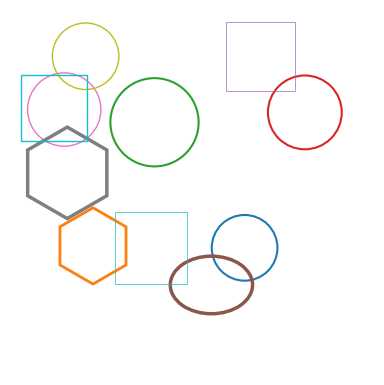[{"shape": "circle", "thickness": 1.5, "radius": 0.43, "center": [0.635, 0.356]}, {"shape": "hexagon", "thickness": 2, "radius": 0.5, "center": [0.242, 0.361]}, {"shape": "circle", "thickness": 1.5, "radius": 0.57, "center": [0.401, 0.682]}, {"shape": "circle", "thickness": 1.5, "radius": 0.48, "center": [0.792, 0.708]}, {"shape": "square", "thickness": 0.5, "radius": 0.45, "center": [0.676, 0.854]}, {"shape": "oval", "thickness": 2.5, "radius": 0.53, "center": [0.549, 0.26]}, {"shape": "circle", "thickness": 1, "radius": 0.48, "center": [0.167, 0.716]}, {"shape": "hexagon", "thickness": 2.5, "radius": 0.59, "center": [0.175, 0.551]}, {"shape": "circle", "thickness": 1, "radius": 0.43, "center": [0.222, 0.854]}, {"shape": "square", "thickness": 0.5, "radius": 0.47, "center": [0.392, 0.357]}, {"shape": "square", "thickness": 1, "radius": 0.43, "center": [0.141, 0.719]}]